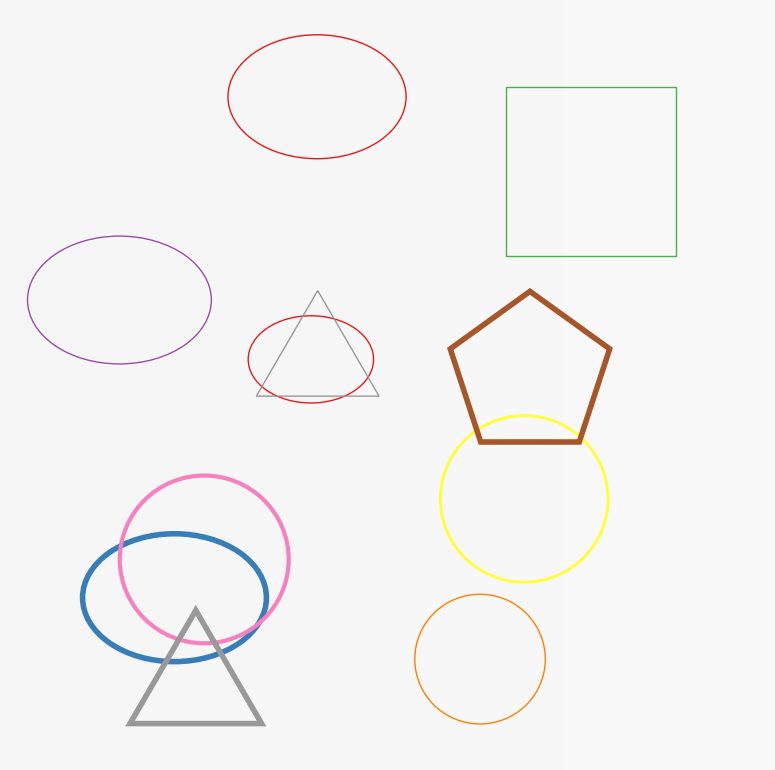[{"shape": "oval", "thickness": 0.5, "radius": 0.57, "center": [0.409, 0.874]}, {"shape": "oval", "thickness": 0.5, "radius": 0.4, "center": [0.401, 0.533]}, {"shape": "oval", "thickness": 2, "radius": 0.59, "center": [0.225, 0.224]}, {"shape": "square", "thickness": 0.5, "radius": 0.55, "center": [0.763, 0.777]}, {"shape": "oval", "thickness": 0.5, "radius": 0.59, "center": [0.154, 0.61]}, {"shape": "circle", "thickness": 0.5, "radius": 0.42, "center": [0.619, 0.144]}, {"shape": "circle", "thickness": 1, "radius": 0.54, "center": [0.676, 0.352]}, {"shape": "pentagon", "thickness": 2, "radius": 0.54, "center": [0.684, 0.513]}, {"shape": "circle", "thickness": 1.5, "radius": 0.54, "center": [0.264, 0.273]}, {"shape": "triangle", "thickness": 0.5, "radius": 0.46, "center": [0.41, 0.531]}, {"shape": "triangle", "thickness": 2, "radius": 0.49, "center": [0.253, 0.109]}]